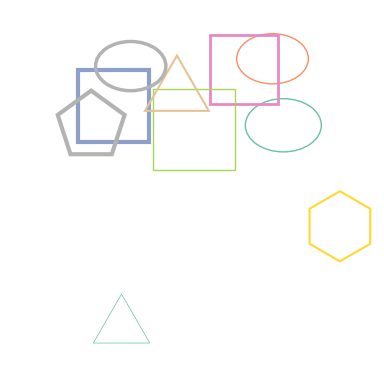[{"shape": "oval", "thickness": 1, "radius": 0.49, "center": [0.736, 0.675]}, {"shape": "triangle", "thickness": 0.5, "radius": 0.42, "center": [0.316, 0.151]}, {"shape": "oval", "thickness": 1, "radius": 0.47, "center": [0.708, 0.847]}, {"shape": "square", "thickness": 3, "radius": 0.46, "center": [0.295, 0.725]}, {"shape": "square", "thickness": 2, "radius": 0.44, "center": [0.634, 0.82]}, {"shape": "square", "thickness": 1, "radius": 0.53, "center": [0.504, 0.663]}, {"shape": "hexagon", "thickness": 1.5, "radius": 0.46, "center": [0.883, 0.412]}, {"shape": "triangle", "thickness": 1.5, "radius": 0.48, "center": [0.46, 0.76]}, {"shape": "oval", "thickness": 2.5, "radius": 0.46, "center": [0.34, 0.828]}, {"shape": "pentagon", "thickness": 3, "radius": 0.46, "center": [0.237, 0.673]}]